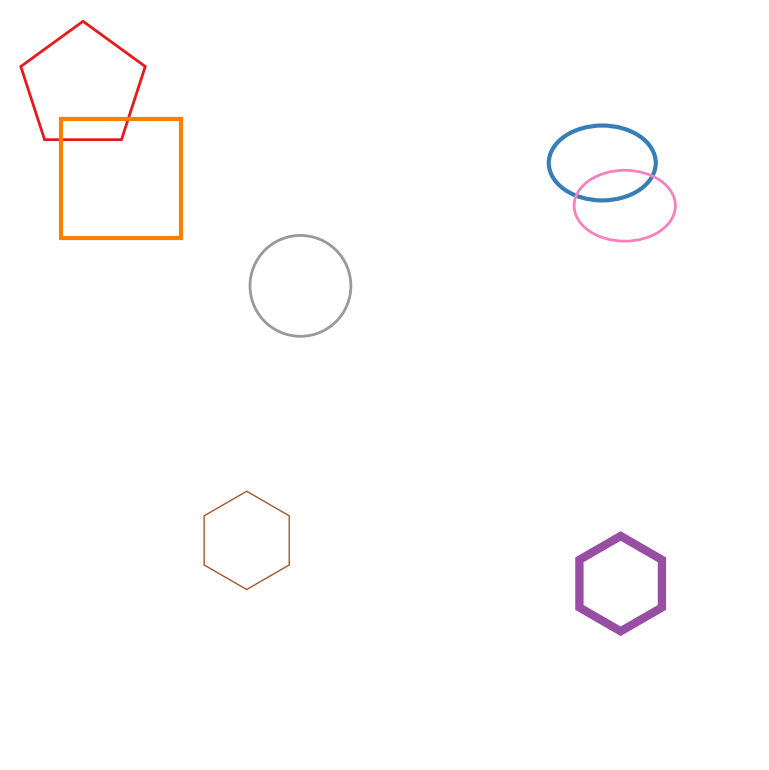[{"shape": "pentagon", "thickness": 1, "radius": 0.42, "center": [0.108, 0.887]}, {"shape": "oval", "thickness": 1.5, "radius": 0.35, "center": [0.782, 0.788]}, {"shape": "hexagon", "thickness": 3, "radius": 0.31, "center": [0.806, 0.242]}, {"shape": "square", "thickness": 1.5, "radius": 0.39, "center": [0.157, 0.768]}, {"shape": "hexagon", "thickness": 0.5, "radius": 0.32, "center": [0.32, 0.298]}, {"shape": "oval", "thickness": 1, "radius": 0.33, "center": [0.811, 0.733]}, {"shape": "circle", "thickness": 1, "radius": 0.33, "center": [0.39, 0.629]}]